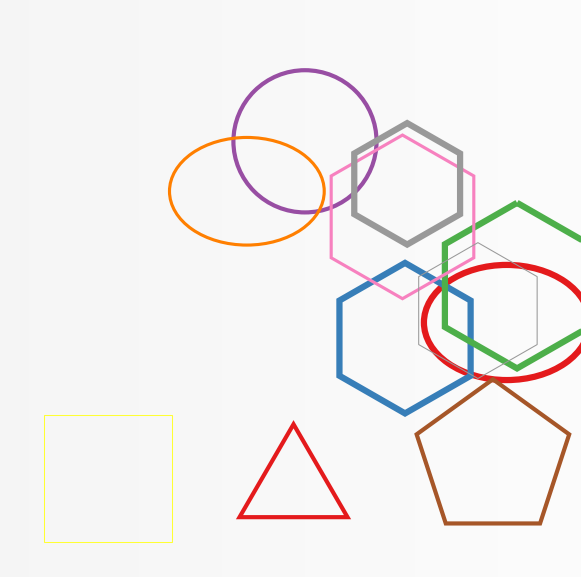[{"shape": "oval", "thickness": 3, "radius": 0.71, "center": [0.872, 0.441]}, {"shape": "triangle", "thickness": 2, "radius": 0.54, "center": [0.505, 0.157]}, {"shape": "hexagon", "thickness": 3, "radius": 0.65, "center": [0.697, 0.414]}, {"shape": "hexagon", "thickness": 3, "radius": 0.72, "center": [0.89, 0.505]}, {"shape": "circle", "thickness": 2, "radius": 0.62, "center": [0.525, 0.754]}, {"shape": "oval", "thickness": 1.5, "radius": 0.67, "center": [0.425, 0.668]}, {"shape": "square", "thickness": 0.5, "radius": 0.55, "center": [0.186, 0.171]}, {"shape": "pentagon", "thickness": 2, "radius": 0.69, "center": [0.848, 0.204]}, {"shape": "hexagon", "thickness": 1.5, "radius": 0.71, "center": [0.692, 0.624]}, {"shape": "hexagon", "thickness": 0.5, "radius": 0.59, "center": [0.822, 0.461]}, {"shape": "hexagon", "thickness": 3, "radius": 0.53, "center": [0.701, 0.681]}]